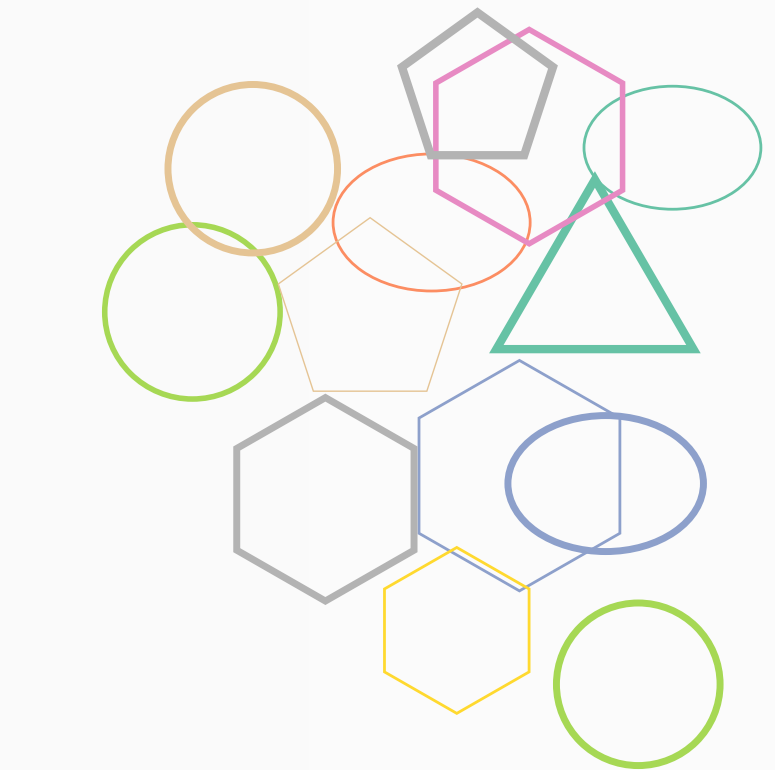[{"shape": "oval", "thickness": 1, "radius": 0.57, "center": [0.868, 0.808]}, {"shape": "triangle", "thickness": 3, "radius": 0.73, "center": [0.768, 0.62]}, {"shape": "oval", "thickness": 1, "radius": 0.64, "center": [0.557, 0.711]}, {"shape": "hexagon", "thickness": 1, "radius": 0.75, "center": [0.67, 0.382]}, {"shape": "oval", "thickness": 2.5, "radius": 0.63, "center": [0.782, 0.372]}, {"shape": "hexagon", "thickness": 2, "radius": 0.7, "center": [0.683, 0.823]}, {"shape": "circle", "thickness": 2, "radius": 0.57, "center": [0.248, 0.595]}, {"shape": "circle", "thickness": 2.5, "radius": 0.53, "center": [0.824, 0.111]}, {"shape": "hexagon", "thickness": 1, "radius": 0.54, "center": [0.589, 0.181]}, {"shape": "pentagon", "thickness": 0.5, "radius": 0.62, "center": [0.478, 0.593]}, {"shape": "circle", "thickness": 2.5, "radius": 0.55, "center": [0.326, 0.781]}, {"shape": "pentagon", "thickness": 3, "radius": 0.51, "center": [0.616, 0.881]}, {"shape": "hexagon", "thickness": 2.5, "radius": 0.66, "center": [0.42, 0.352]}]